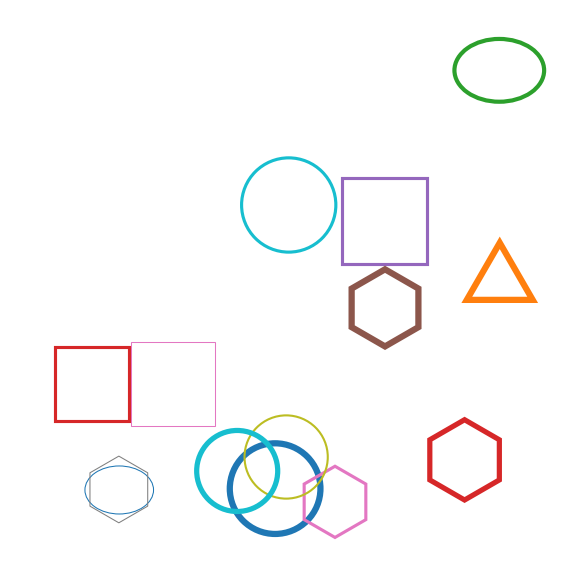[{"shape": "oval", "thickness": 0.5, "radius": 0.3, "center": [0.206, 0.151]}, {"shape": "circle", "thickness": 3, "radius": 0.39, "center": [0.476, 0.153]}, {"shape": "triangle", "thickness": 3, "radius": 0.33, "center": [0.865, 0.513]}, {"shape": "oval", "thickness": 2, "radius": 0.39, "center": [0.865, 0.877]}, {"shape": "hexagon", "thickness": 2.5, "radius": 0.35, "center": [0.804, 0.203]}, {"shape": "square", "thickness": 1.5, "radius": 0.32, "center": [0.159, 0.334]}, {"shape": "square", "thickness": 1.5, "radius": 0.37, "center": [0.666, 0.616]}, {"shape": "hexagon", "thickness": 3, "radius": 0.33, "center": [0.667, 0.466]}, {"shape": "square", "thickness": 0.5, "radius": 0.36, "center": [0.3, 0.335]}, {"shape": "hexagon", "thickness": 1.5, "radius": 0.31, "center": [0.58, 0.13]}, {"shape": "hexagon", "thickness": 0.5, "radius": 0.29, "center": [0.206, 0.152]}, {"shape": "circle", "thickness": 1, "radius": 0.36, "center": [0.495, 0.208]}, {"shape": "circle", "thickness": 2.5, "radius": 0.35, "center": [0.411, 0.184]}, {"shape": "circle", "thickness": 1.5, "radius": 0.41, "center": [0.5, 0.644]}]